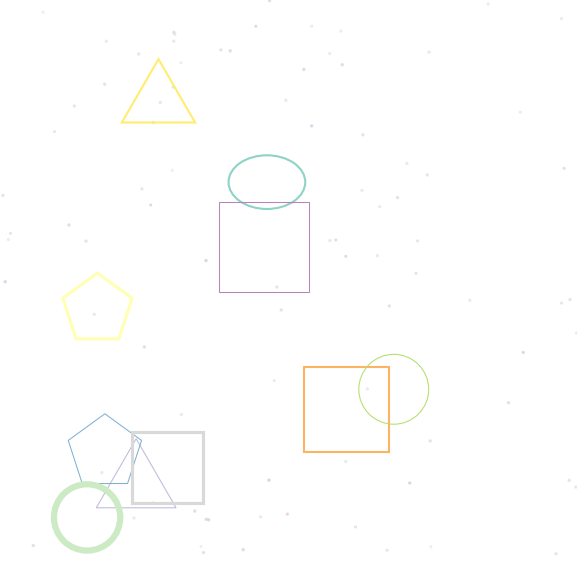[{"shape": "oval", "thickness": 1, "radius": 0.33, "center": [0.462, 0.684]}, {"shape": "pentagon", "thickness": 1.5, "radius": 0.32, "center": [0.169, 0.463]}, {"shape": "triangle", "thickness": 0.5, "radius": 0.4, "center": [0.236, 0.16]}, {"shape": "pentagon", "thickness": 0.5, "radius": 0.33, "center": [0.182, 0.216]}, {"shape": "square", "thickness": 1, "radius": 0.37, "center": [0.6, 0.29]}, {"shape": "circle", "thickness": 0.5, "radius": 0.3, "center": [0.682, 0.325]}, {"shape": "square", "thickness": 1.5, "radius": 0.31, "center": [0.29, 0.19]}, {"shape": "square", "thickness": 0.5, "radius": 0.39, "center": [0.458, 0.571]}, {"shape": "circle", "thickness": 3, "radius": 0.29, "center": [0.151, 0.103]}, {"shape": "triangle", "thickness": 1, "radius": 0.37, "center": [0.274, 0.824]}]